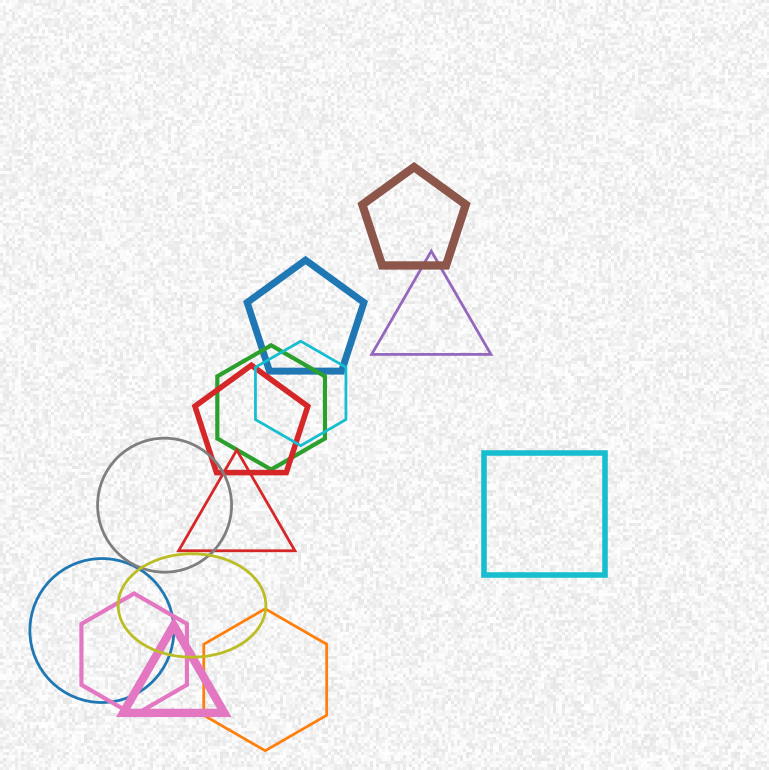[{"shape": "pentagon", "thickness": 2.5, "radius": 0.4, "center": [0.397, 0.582]}, {"shape": "circle", "thickness": 1, "radius": 0.47, "center": [0.132, 0.181]}, {"shape": "hexagon", "thickness": 1, "radius": 0.46, "center": [0.344, 0.117]}, {"shape": "hexagon", "thickness": 1.5, "radius": 0.4, "center": [0.352, 0.471]}, {"shape": "pentagon", "thickness": 2, "radius": 0.39, "center": [0.326, 0.449]}, {"shape": "triangle", "thickness": 1, "radius": 0.44, "center": [0.307, 0.328]}, {"shape": "triangle", "thickness": 1, "radius": 0.45, "center": [0.56, 0.584]}, {"shape": "pentagon", "thickness": 3, "radius": 0.35, "center": [0.538, 0.712]}, {"shape": "hexagon", "thickness": 1.5, "radius": 0.4, "center": [0.174, 0.15]}, {"shape": "triangle", "thickness": 3, "radius": 0.38, "center": [0.226, 0.112]}, {"shape": "circle", "thickness": 1, "radius": 0.44, "center": [0.214, 0.344]}, {"shape": "oval", "thickness": 1, "radius": 0.48, "center": [0.249, 0.214]}, {"shape": "hexagon", "thickness": 1, "radius": 0.34, "center": [0.391, 0.489]}, {"shape": "square", "thickness": 2, "radius": 0.4, "center": [0.707, 0.332]}]